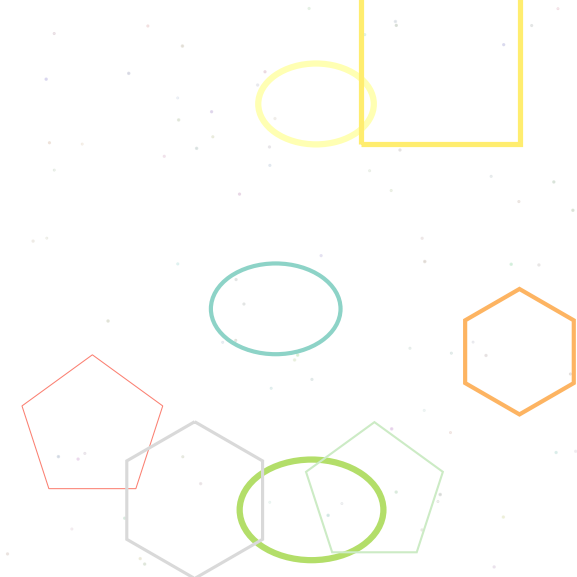[{"shape": "oval", "thickness": 2, "radius": 0.56, "center": [0.477, 0.464]}, {"shape": "oval", "thickness": 3, "radius": 0.5, "center": [0.547, 0.819]}, {"shape": "pentagon", "thickness": 0.5, "radius": 0.64, "center": [0.16, 0.257]}, {"shape": "hexagon", "thickness": 2, "radius": 0.54, "center": [0.9, 0.39]}, {"shape": "oval", "thickness": 3, "radius": 0.62, "center": [0.539, 0.116]}, {"shape": "hexagon", "thickness": 1.5, "radius": 0.68, "center": [0.337, 0.133]}, {"shape": "pentagon", "thickness": 1, "radius": 0.62, "center": [0.648, 0.144]}, {"shape": "square", "thickness": 2.5, "radius": 0.69, "center": [0.763, 0.887]}]